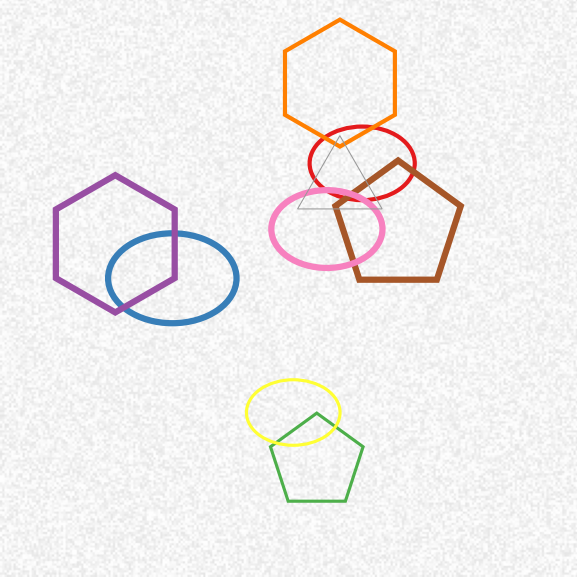[{"shape": "oval", "thickness": 2, "radius": 0.46, "center": [0.627, 0.716]}, {"shape": "oval", "thickness": 3, "radius": 0.56, "center": [0.298, 0.517]}, {"shape": "pentagon", "thickness": 1.5, "radius": 0.42, "center": [0.549, 0.199]}, {"shape": "hexagon", "thickness": 3, "radius": 0.59, "center": [0.2, 0.577]}, {"shape": "hexagon", "thickness": 2, "radius": 0.55, "center": [0.589, 0.855]}, {"shape": "oval", "thickness": 1.5, "radius": 0.41, "center": [0.508, 0.285]}, {"shape": "pentagon", "thickness": 3, "radius": 0.57, "center": [0.689, 0.607]}, {"shape": "oval", "thickness": 3, "radius": 0.48, "center": [0.566, 0.603]}, {"shape": "triangle", "thickness": 0.5, "radius": 0.42, "center": [0.588, 0.68]}]